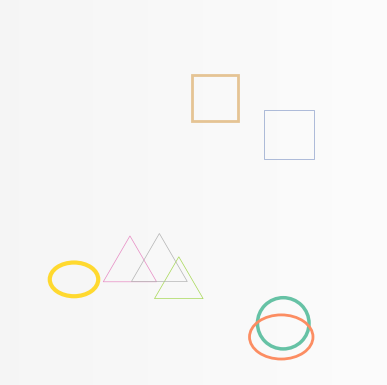[{"shape": "circle", "thickness": 2.5, "radius": 0.33, "center": [0.731, 0.16]}, {"shape": "oval", "thickness": 2, "radius": 0.41, "center": [0.726, 0.125]}, {"shape": "square", "thickness": 0.5, "radius": 0.32, "center": [0.745, 0.65]}, {"shape": "triangle", "thickness": 0.5, "radius": 0.4, "center": [0.335, 0.308]}, {"shape": "triangle", "thickness": 0.5, "radius": 0.36, "center": [0.461, 0.261]}, {"shape": "oval", "thickness": 3, "radius": 0.31, "center": [0.191, 0.274]}, {"shape": "square", "thickness": 2, "radius": 0.3, "center": [0.554, 0.746]}, {"shape": "triangle", "thickness": 0.5, "radius": 0.42, "center": [0.411, 0.31]}]